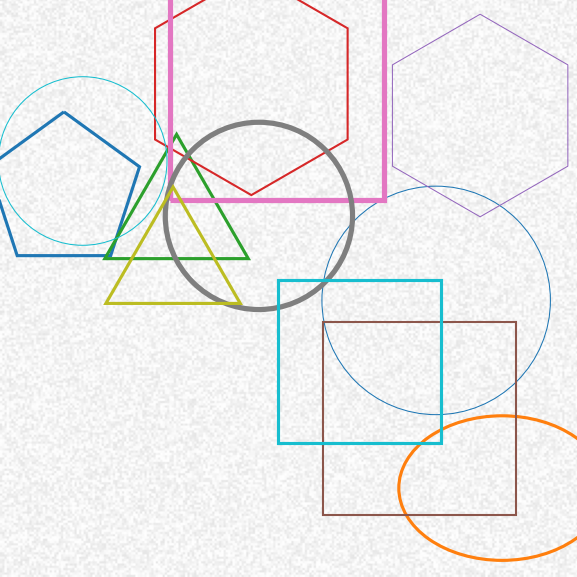[{"shape": "pentagon", "thickness": 1.5, "radius": 0.69, "center": [0.111, 0.668]}, {"shape": "circle", "thickness": 0.5, "radius": 0.99, "center": [0.755, 0.479]}, {"shape": "oval", "thickness": 1.5, "radius": 0.89, "center": [0.869, 0.154]}, {"shape": "triangle", "thickness": 1.5, "radius": 0.72, "center": [0.306, 0.623]}, {"shape": "hexagon", "thickness": 1, "radius": 0.96, "center": [0.435, 0.854]}, {"shape": "hexagon", "thickness": 0.5, "radius": 0.88, "center": [0.831, 0.799]}, {"shape": "square", "thickness": 1, "radius": 0.84, "center": [0.726, 0.275]}, {"shape": "square", "thickness": 2.5, "radius": 0.93, "center": [0.479, 0.837]}, {"shape": "circle", "thickness": 2.5, "radius": 0.81, "center": [0.448, 0.625]}, {"shape": "triangle", "thickness": 1.5, "radius": 0.67, "center": [0.3, 0.541]}, {"shape": "circle", "thickness": 0.5, "radius": 0.73, "center": [0.143, 0.72]}, {"shape": "square", "thickness": 1.5, "radius": 0.71, "center": [0.622, 0.374]}]